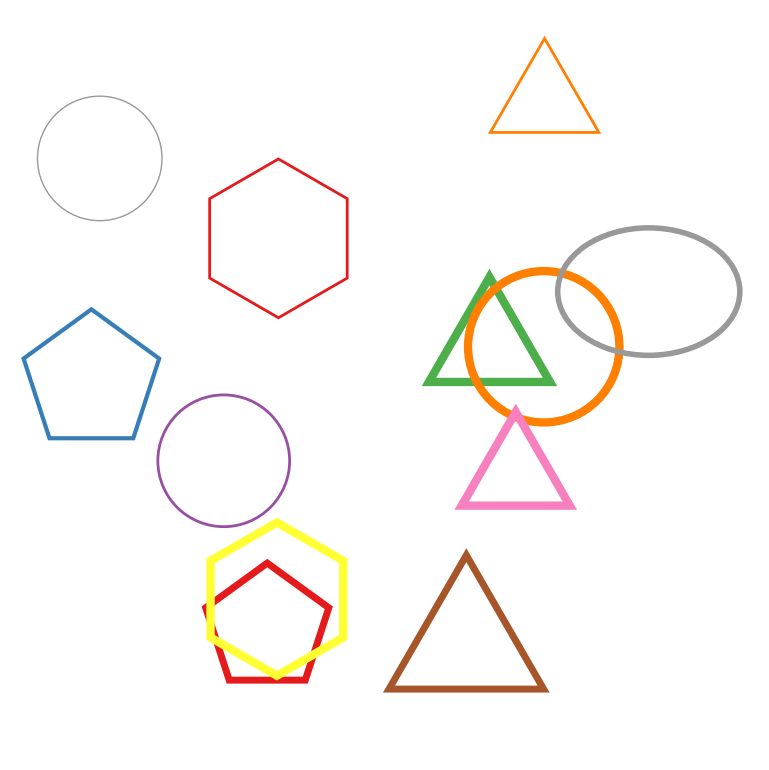[{"shape": "pentagon", "thickness": 2.5, "radius": 0.42, "center": [0.347, 0.185]}, {"shape": "hexagon", "thickness": 1, "radius": 0.52, "center": [0.362, 0.69]}, {"shape": "pentagon", "thickness": 1.5, "radius": 0.46, "center": [0.119, 0.506]}, {"shape": "triangle", "thickness": 3, "radius": 0.45, "center": [0.636, 0.549]}, {"shape": "circle", "thickness": 1, "radius": 0.43, "center": [0.291, 0.402]}, {"shape": "triangle", "thickness": 1, "radius": 0.41, "center": [0.707, 0.869]}, {"shape": "circle", "thickness": 3, "radius": 0.49, "center": [0.706, 0.55]}, {"shape": "hexagon", "thickness": 3, "radius": 0.5, "center": [0.36, 0.222]}, {"shape": "triangle", "thickness": 2.5, "radius": 0.58, "center": [0.606, 0.163]}, {"shape": "triangle", "thickness": 3, "radius": 0.41, "center": [0.67, 0.384]}, {"shape": "circle", "thickness": 0.5, "radius": 0.4, "center": [0.13, 0.794]}, {"shape": "oval", "thickness": 2, "radius": 0.59, "center": [0.843, 0.621]}]